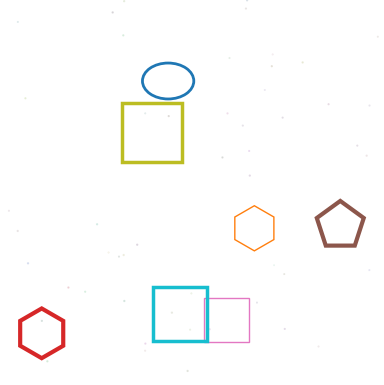[{"shape": "oval", "thickness": 2, "radius": 0.33, "center": [0.437, 0.79]}, {"shape": "hexagon", "thickness": 1, "radius": 0.29, "center": [0.661, 0.407]}, {"shape": "hexagon", "thickness": 3, "radius": 0.32, "center": [0.108, 0.134]}, {"shape": "pentagon", "thickness": 3, "radius": 0.32, "center": [0.884, 0.414]}, {"shape": "square", "thickness": 1, "radius": 0.29, "center": [0.588, 0.168]}, {"shape": "square", "thickness": 2.5, "radius": 0.39, "center": [0.395, 0.655]}, {"shape": "square", "thickness": 2.5, "radius": 0.35, "center": [0.467, 0.184]}]